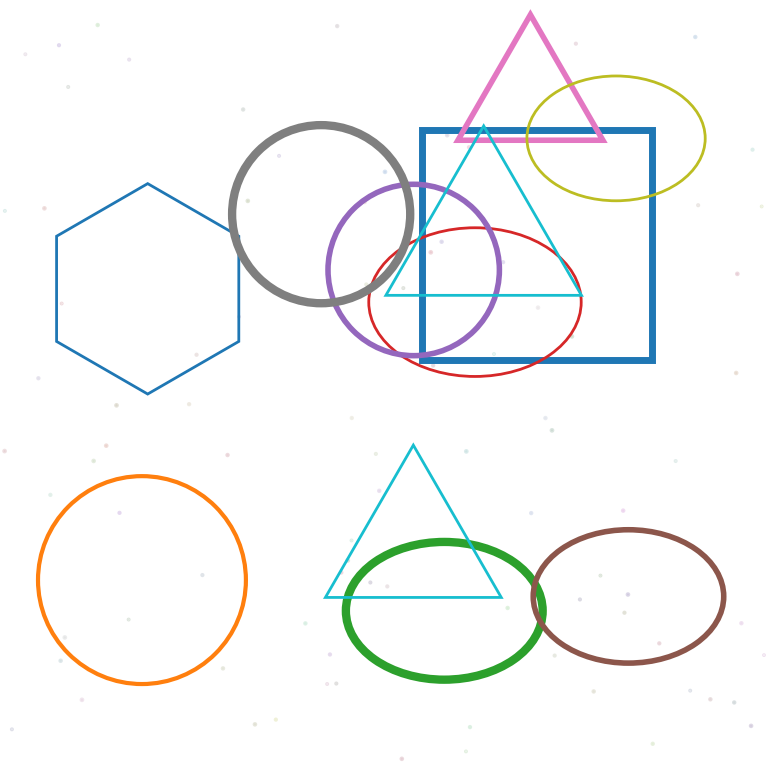[{"shape": "square", "thickness": 2.5, "radius": 0.75, "center": [0.697, 0.682]}, {"shape": "hexagon", "thickness": 1, "radius": 0.68, "center": [0.192, 0.625]}, {"shape": "circle", "thickness": 1.5, "radius": 0.68, "center": [0.184, 0.247]}, {"shape": "oval", "thickness": 3, "radius": 0.64, "center": [0.577, 0.207]}, {"shape": "oval", "thickness": 1, "radius": 0.69, "center": [0.617, 0.608]}, {"shape": "circle", "thickness": 2, "radius": 0.56, "center": [0.537, 0.649]}, {"shape": "oval", "thickness": 2, "radius": 0.62, "center": [0.816, 0.225]}, {"shape": "triangle", "thickness": 2, "radius": 0.54, "center": [0.689, 0.872]}, {"shape": "circle", "thickness": 3, "radius": 0.58, "center": [0.417, 0.722]}, {"shape": "oval", "thickness": 1, "radius": 0.58, "center": [0.8, 0.82]}, {"shape": "triangle", "thickness": 1, "radius": 0.66, "center": [0.537, 0.29]}, {"shape": "triangle", "thickness": 1, "radius": 0.73, "center": [0.628, 0.69]}]